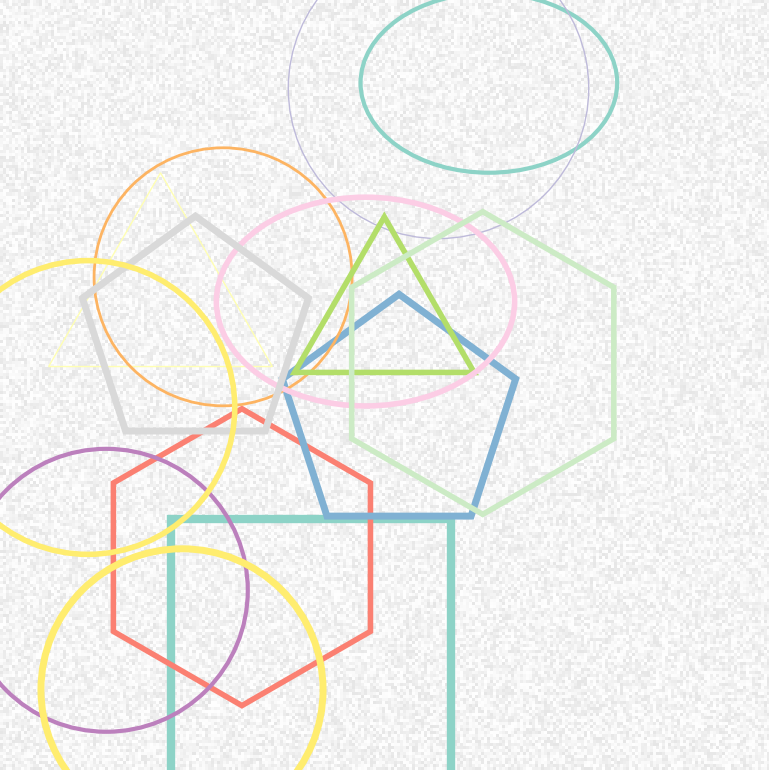[{"shape": "oval", "thickness": 1.5, "radius": 0.83, "center": [0.635, 0.892]}, {"shape": "square", "thickness": 3, "radius": 0.91, "center": [0.404, 0.144]}, {"shape": "triangle", "thickness": 0.5, "radius": 0.84, "center": [0.208, 0.608]}, {"shape": "circle", "thickness": 0.5, "radius": 0.98, "center": [0.569, 0.885]}, {"shape": "hexagon", "thickness": 2, "radius": 0.96, "center": [0.314, 0.276]}, {"shape": "pentagon", "thickness": 2.5, "radius": 0.8, "center": [0.518, 0.459]}, {"shape": "circle", "thickness": 1, "radius": 0.84, "center": [0.29, 0.641]}, {"shape": "triangle", "thickness": 2, "radius": 0.67, "center": [0.499, 0.584]}, {"shape": "oval", "thickness": 2, "radius": 0.97, "center": [0.475, 0.608]}, {"shape": "pentagon", "thickness": 2.5, "radius": 0.77, "center": [0.254, 0.565]}, {"shape": "circle", "thickness": 1.5, "radius": 0.92, "center": [0.138, 0.233]}, {"shape": "hexagon", "thickness": 2, "radius": 0.98, "center": [0.627, 0.529]}, {"shape": "circle", "thickness": 2.5, "radius": 0.92, "center": [0.236, 0.104]}, {"shape": "circle", "thickness": 2, "radius": 0.95, "center": [0.114, 0.471]}]